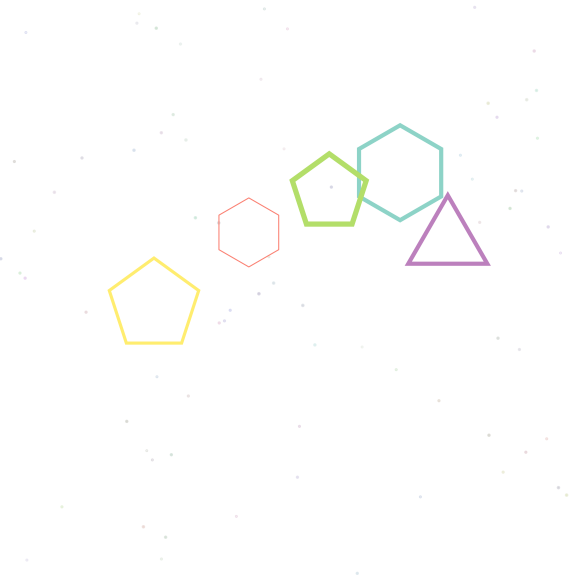[{"shape": "hexagon", "thickness": 2, "radius": 0.41, "center": [0.693, 0.7]}, {"shape": "hexagon", "thickness": 0.5, "radius": 0.3, "center": [0.431, 0.597]}, {"shape": "pentagon", "thickness": 2.5, "radius": 0.34, "center": [0.57, 0.665]}, {"shape": "triangle", "thickness": 2, "radius": 0.4, "center": [0.775, 0.582]}, {"shape": "pentagon", "thickness": 1.5, "radius": 0.41, "center": [0.267, 0.471]}]